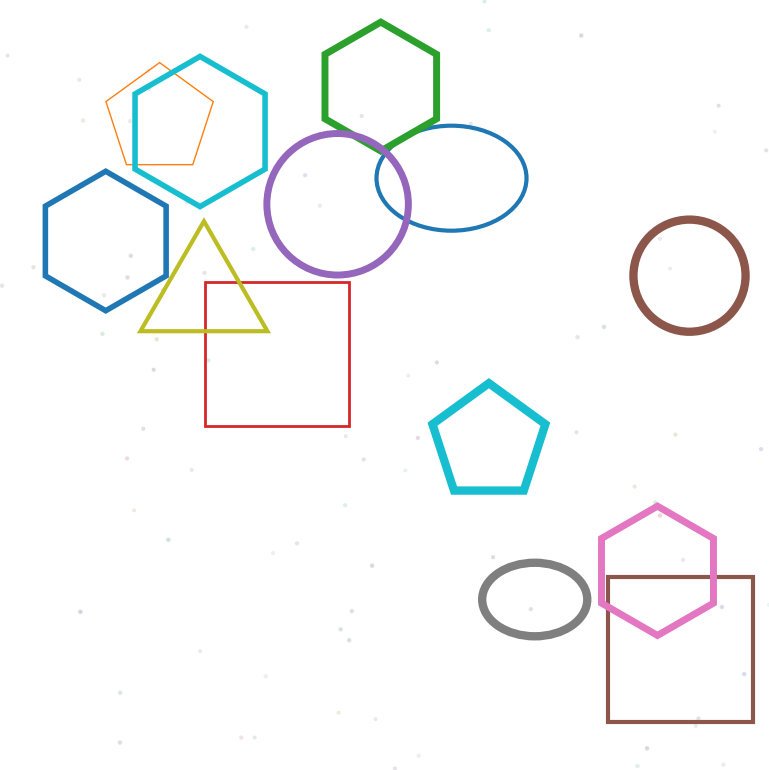[{"shape": "oval", "thickness": 1.5, "radius": 0.49, "center": [0.586, 0.769]}, {"shape": "hexagon", "thickness": 2, "radius": 0.45, "center": [0.137, 0.687]}, {"shape": "pentagon", "thickness": 0.5, "radius": 0.37, "center": [0.207, 0.845]}, {"shape": "hexagon", "thickness": 2.5, "radius": 0.42, "center": [0.495, 0.888]}, {"shape": "square", "thickness": 1, "radius": 0.47, "center": [0.36, 0.541]}, {"shape": "circle", "thickness": 2.5, "radius": 0.46, "center": [0.438, 0.735]}, {"shape": "circle", "thickness": 3, "radius": 0.36, "center": [0.895, 0.642]}, {"shape": "square", "thickness": 1.5, "radius": 0.47, "center": [0.883, 0.156]}, {"shape": "hexagon", "thickness": 2.5, "radius": 0.42, "center": [0.854, 0.259]}, {"shape": "oval", "thickness": 3, "radius": 0.34, "center": [0.694, 0.221]}, {"shape": "triangle", "thickness": 1.5, "radius": 0.48, "center": [0.265, 0.617]}, {"shape": "hexagon", "thickness": 2, "radius": 0.49, "center": [0.26, 0.829]}, {"shape": "pentagon", "thickness": 3, "radius": 0.39, "center": [0.635, 0.425]}]